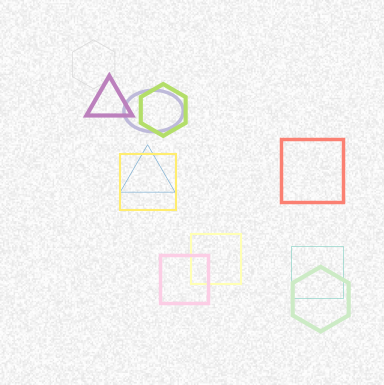[{"shape": "square", "thickness": 0.5, "radius": 0.33, "center": [0.823, 0.293]}, {"shape": "square", "thickness": 1.5, "radius": 0.32, "center": [0.562, 0.328]}, {"shape": "oval", "thickness": 2.5, "radius": 0.38, "center": [0.399, 0.712]}, {"shape": "square", "thickness": 2.5, "radius": 0.4, "center": [0.811, 0.557]}, {"shape": "triangle", "thickness": 0.5, "radius": 0.41, "center": [0.383, 0.542]}, {"shape": "hexagon", "thickness": 3, "radius": 0.34, "center": [0.424, 0.714]}, {"shape": "square", "thickness": 2.5, "radius": 0.32, "center": [0.478, 0.275]}, {"shape": "hexagon", "thickness": 0.5, "radius": 0.32, "center": [0.243, 0.833]}, {"shape": "triangle", "thickness": 3, "radius": 0.34, "center": [0.284, 0.734]}, {"shape": "hexagon", "thickness": 3, "radius": 0.42, "center": [0.833, 0.223]}, {"shape": "square", "thickness": 1.5, "radius": 0.36, "center": [0.385, 0.527]}]